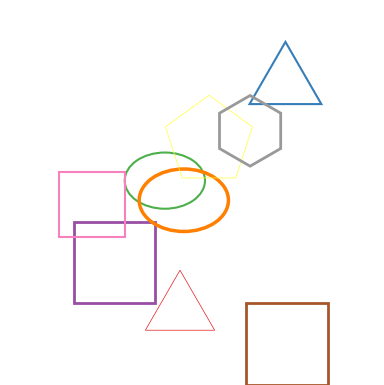[{"shape": "triangle", "thickness": 0.5, "radius": 0.52, "center": [0.468, 0.194]}, {"shape": "triangle", "thickness": 1.5, "radius": 0.54, "center": [0.741, 0.783]}, {"shape": "oval", "thickness": 1.5, "radius": 0.52, "center": [0.428, 0.531]}, {"shape": "square", "thickness": 2, "radius": 0.53, "center": [0.298, 0.318]}, {"shape": "oval", "thickness": 2.5, "radius": 0.58, "center": [0.477, 0.48]}, {"shape": "pentagon", "thickness": 0.5, "radius": 0.59, "center": [0.543, 0.634]}, {"shape": "square", "thickness": 2, "radius": 0.53, "center": [0.745, 0.106]}, {"shape": "square", "thickness": 1.5, "radius": 0.43, "center": [0.239, 0.468]}, {"shape": "hexagon", "thickness": 2, "radius": 0.46, "center": [0.65, 0.66]}]